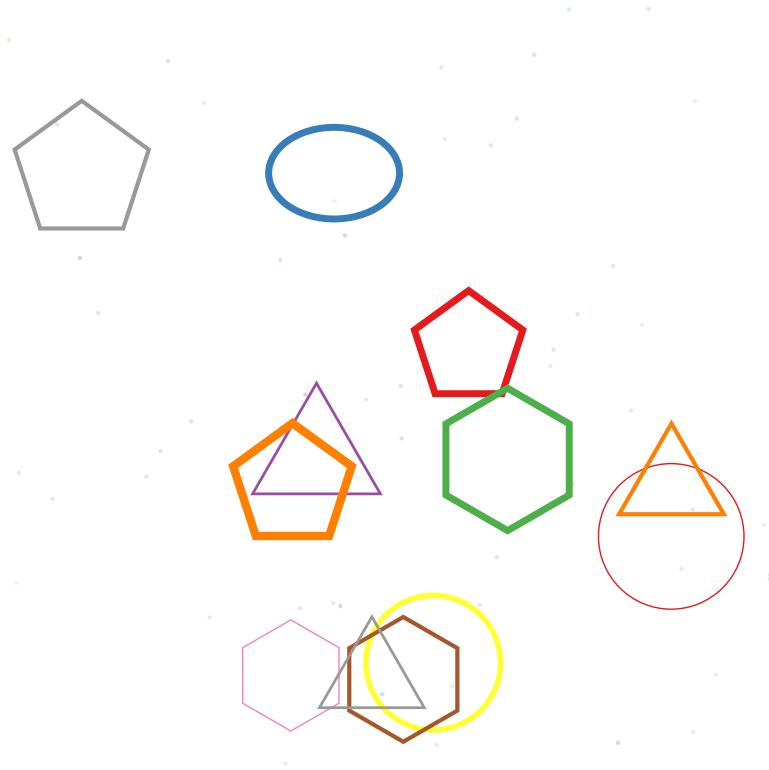[{"shape": "circle", "thickness": 0.5, "radius": 0.47, "center": [0.872, 0.303]}, {"shape": "pentagon", "thickness": 2.5, "radius": 0.37, "center": [0.609, 0.549]}, {"shape": "oval", "thickness": 2.5, "radius": 0.42, "center": [0.434, 0.775]}, {"shape": "hexagon", "thickness": 2.5, "radius": 0.46, "center": [0.659, 0.403]}, {"shape": "triangle", "thickness": 1, "radius": 0.48, "center": [0.411, 0.407]}, {"shape": "triangle", "thickness": 1.5, "radius": 0.39, "center": [0.872, 0.371]}, {"shape": "pentagon", "thickness": 3, "radius": 0.4, "center": [0.38, 0.369]}, {"shape": "circle", "thickness": 2, "radius": 0.44, "center": [0.563, 0.139]}, {"shape": "hexagon", "thickness": 1.5, "radius": 0.41, "center": [0.524, 0.118]}, {"shape": "hexagon", "thickness": 0.5, "radius": 0.36, "center": [0.378, 0.123]}, {"shape": "triangle", "thickness": 1, "radius": 0.39, "center": [0.483, 0.12]}, {"shape": "pentagon", "thickness": 1.5, "radius": 0.46, "center": [0.106, 0.777]}]